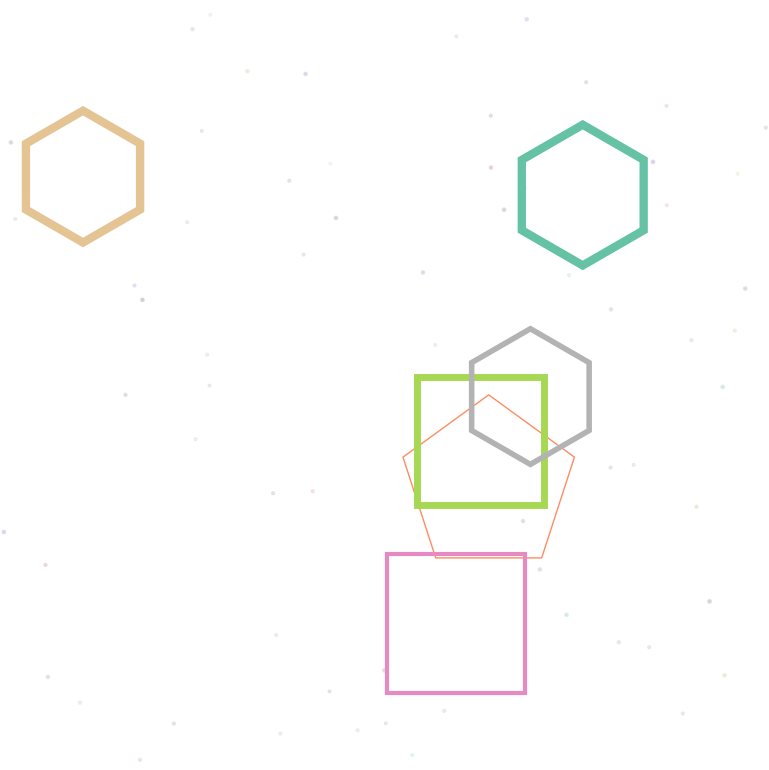[{"shape": "hexagon", "thickness": 3, "radius": 0.46, "center": [0.757, 0.747]}, {"shape": "pentagon", "thickness": 0.5, "radius": 0.59, "center": [0.635, 0.37]}, {"shape": "square", "thickness": 1.5, "radius": 0.45, "center": [0.592, 0.19]}, {"shape": "square", "thickness": 2.5, "radius": 0.41, "center": [0.624, 0.427]}, {"shape": "hexagon", "thickness": 3, "radius": 0.43, "center": [0.108, 0.771]}, {"shape": "hexagon", "thickness": 2, "radius": 0.44, "center": [0.689, 0.485]}]